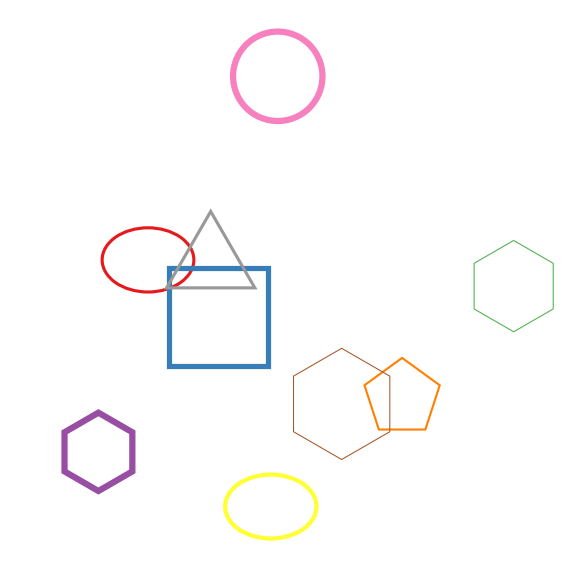[{"shape": "oval", "thickness": 1.5, "radius": 0.4, "center": [0.256, 0.549]}, {"shape": "square", "thickness": 2.5, "radius": 0.42, "center": [0.378, 0.451]}, {"shape": "hexagon", "thickness": 0.5, "radius": 0.4, "center": [0.889, 0.504]}, {"shape": "hexagon", "thickness": 3, "radius": 0.34, "center": [0.17, 0.217]}, {"shape": "pentagon", "thickness": 1, "radius": 0.34, "center": [0.696, 0.311]}, {"shape": "oval", "thickness": 2, "radius": 0.4, "center": [0.469, 0.122]}, {"shape": "hexagon", "thickness": 0.5, "radius": 0.48, "center": [0.592, 0.3]}, {"shape": "circle", "thickness": 3, "radius": 0.39, "center": [0.481, 0.867]}, {"shape": "triangle", "thickness": 1.5, "radius": 0.44, "center": [0.365, 0.545]}]